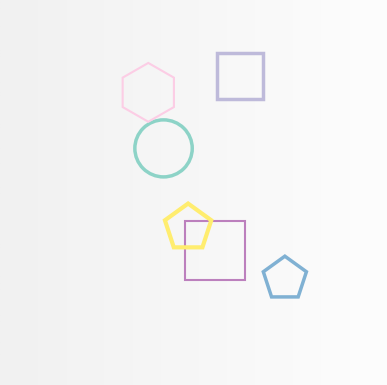[{"shape": "circle", "thickness": 2.5, "radius": 0.37, "center": [0.422, 0.615]}, {"shape": "square", "thickness": 2.5, "radius": 0.3, "center": [0.619, 0.802]}, {"shape": "pentagon", "thickness": 2.5, "radius": 0.29, "center": [0.735, 0.276]}, {"shape": "hexagon", "thickness": 1.5, "radius": 0.38, "center": [0.383, 0.76]}, {"shape": "square", "thickness": 1.5, "radius": 0.39, "center": [0.555, 0.349]}, {"shape": "pentagon", "thickness": 3, "radius": 0.31, "center": [0.485, 0.408]}]